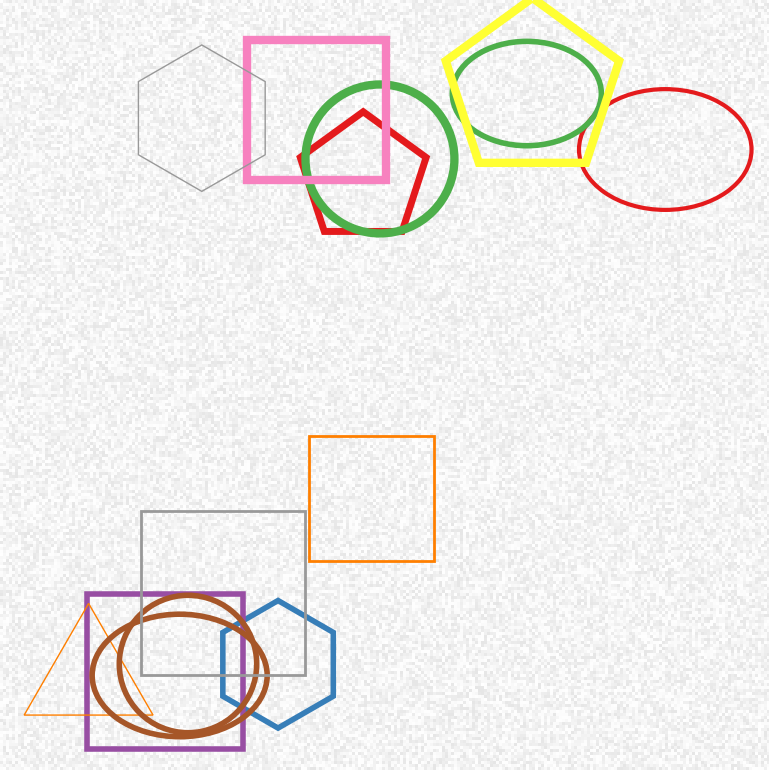[{"shape": "pentagon", "thickness": 2.5, "radius": 0.43, "center": [0.472, 0.769]}, {"shape": "oval", "thickness": 1.5, "radius": 0.56, "center": [0.864, 0.806]}, {"shape": "hexagon", "thickness": 2, "radius": 0.41, "center": [0.361, 0.137]}, {"shape": "oval", "thickness": 2, "radius": 0.48, "center": [0.684, 0.879]}, {"shape": "circle", "thickness": 3, "radius": 0.48, "center": [0.493, 0.794]}, {"shape": "square", "thickness": 2, "radius": 0.5, "center": [0.214, 0.128]}, {"shape": "triangle", "thickness": 0.5, "radius": 0.48, "center": [0.115, 0.12]}, {"shape": "square", "thickness": 1, "radius": 0.41, "center": [0.482, 0.352]}, {"shape": "pentagon", "thickness": 3, "radius": 0.59, "center": [0.691, 0.884]}, {"shape": "oval", "thickness": 2, "radius": 0.57, "center": [0.233, 0.123]}, {"shape": "circle", "thickness": 2, "radius": 0.45, "center": [0.244, 0.138]}, {"shape": "square", "thickness": 3, "radius": 0.45, "center": [0.411, 0.857]}, {"shape": "square", "thickness": 1, "radius": 0.53, "center": [0.29, 0.23]}, {"shape": "hexagon", "thickness": 0.5, "radius": 0.48, "center": [0.262, 0.847]}]